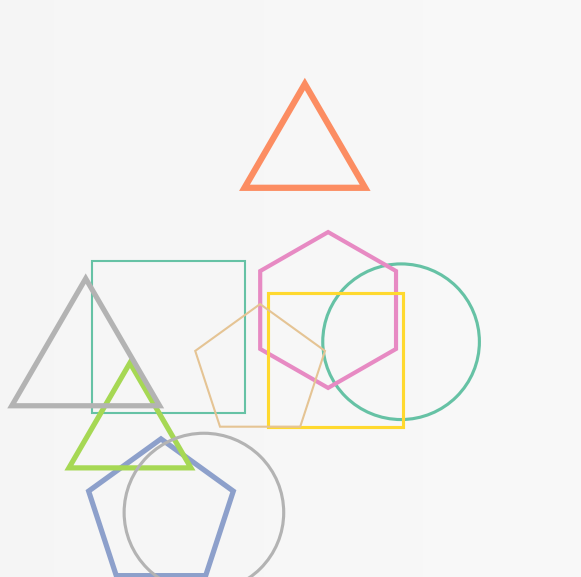[{"shape": "square", "thickness": 1, "radius": 0.66, "center": [0.29, 0.415]}, {"shape": "circle", "thickness": 1.5, "radius": 0.67, "center": [0.69, 0.407]}, {"shape": "triangle", "thickness": 3, "radius": 0.6, "center": [0.524, 0.734]}, {"shape": "pentagon", "thickness": 2.5, "radius": 0.65, "center": [0.277, 0.108]}, {"shape": "hexagon", "thickness": 2, "radius": 0.67, "center": [0.564, 0.462]}, {"shape": "triangle", "thickness": 2.5, "radius": 0.61, "center": [0.224, 0.25]}, {"shape": "square", "thickness": 1.5, "radius": 0.58, "center": [0.577, 0.375]}, {"shape": "pentagon", "thickness": 1, "radius": 0.59, "center": [0.448, 0.355]}, {"shape": "triangle", "thickness": 2.5, "radius": 0.73, "center": [0.147, 0.37]}, {"shape": "circle", "thickness": 1.5, "radius": 0.69, "center": [0.351, 0.112]}]